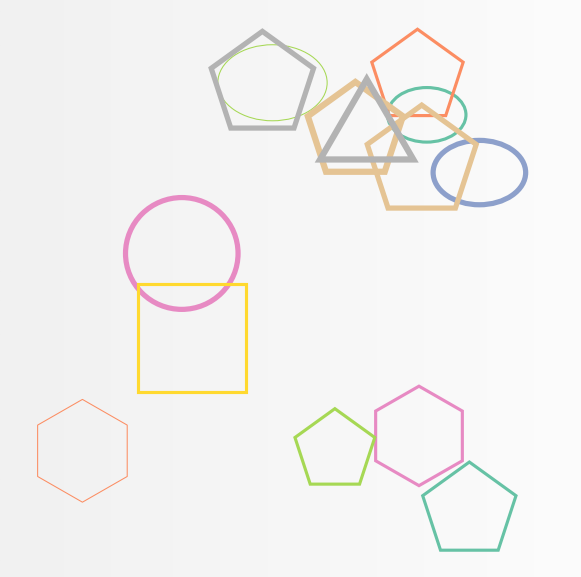[{"shape": "pentagon", "thickness": 1.5, "radius": 0.42, "center": [0.807, 0.115]}, {"shape": "oval", "thickness": 1.5, "radius": 0.34, "center": [0.734, 0.8]}, {"shape": "pentagon", "thickness": 1.5, "radius": 0.41, "center": [0.718, 0.866]}, {"shape": "hexagon", "thickness": 0.5, "radius": 0.44, "center": [0.142, 0.219]}, {"shape": "oval", "thickness": 2.5, "radius": 0.4, "center": [0.825, 0.7]}, {"shape": "hexagon", "thickness": 1.5, "radius": 0.43, "center": [0.721, 0.244]}, {"shape": "circle", "thickness": 2.5, "radius": 0.48, "center": [0.313, 0.56]}, {"shape": "pentagon", "thickness": 1.5, "radius": 0.36, "center": [0.576, 0.219]}, {"shape": "oval", "thickness": 0.5, "radius": 0.47, "center": [0.469, 0.856]}, {"shape": "square", "thickness": 1.5, "radius": 0.46, "center": [0.331, 0.414]}, {"shape": "pentagon", "thickness": 2.5, "radius": 0.49, "center": [0.726, 0.719]}, {"shape": "pentagon", "thickness": 3, "radius": 0.43, "center": [0.611, 0.771]}, {"shape": "triangle", "thickness": 3, "radius": 0.46, "center": [0.631, 0.769]}, {"shape": "pentagon", "thickness": 2.5, "radius": 0.46, "center": [0.451, 0.852]}]